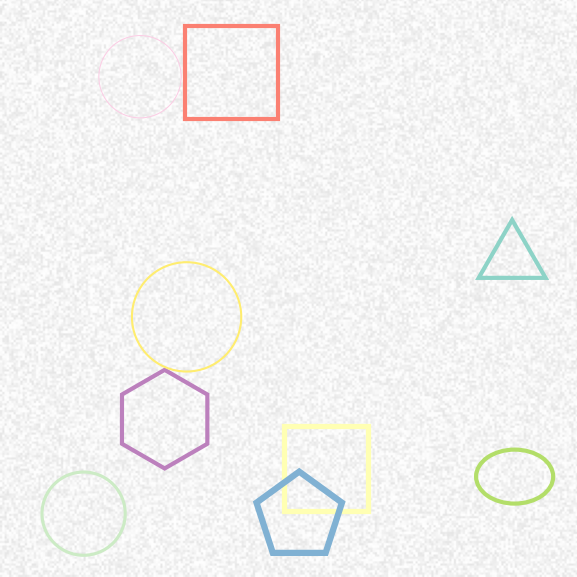[{"shape": "triangle", "thickness": 2, "radius": 0.33, "center": [0.887, 0.551]}, {"shape": "square", "thickness": 2.5, "radius": 0.37, "center": [0.564, 0.187]}, {"shape": "square", "thickness": 2, "radius": 0.4, "center": [0.402, 0.873]}, {"shape": "pentagon", "thickness": 3, "radius": 0.39, "center": [0.518, 0.105]}, {"shape": "oval", "thickness": 2, "radius": 0.33, "center": [0.891, 0.174]}, {"shape": "circle", "thickness": 0.5, "radius": 0.36, "center": [0.242, 0.866]}, {"shape": "hexagon", "thickness": 2, "radius": 0.43, "center": [0.285, 0.273]}, {"shape": "circle", "thickness": 1.5, "radius": 0.36, "center": [0.145, 0.11]}, {"shape": "circle", "thickness": 1, "radius": 0.47, "center": [0.323, 0.45]}]